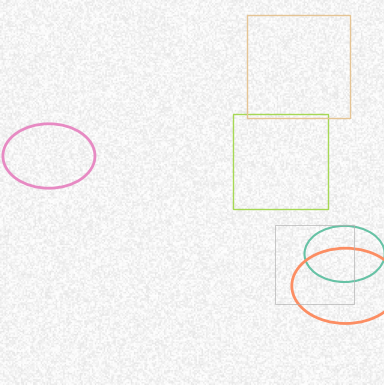[{"shape": "oval", "thickness": 1.5, "radius": 0.52, "center": [0.895, 0.34]}, {"shape": "oval", "thickness": 2, "radius": 0.7, "center": [0.898, 0.258]}, {"shape": "oval", "thickness": 2, "radius": 0.6, "center": [0.127, 0.595]}, {"shape": "square", "thickness": 1, "radius": 0.62, "center": [0.728, 0.581]}, {"shape": "square", "thickness": 1, "radius": 0.67, "center": [0.776, 0.828]}, {"shape": "square", "thickness": 0.5, "radius": 0.51, "center": [0.818, 0.312]}]